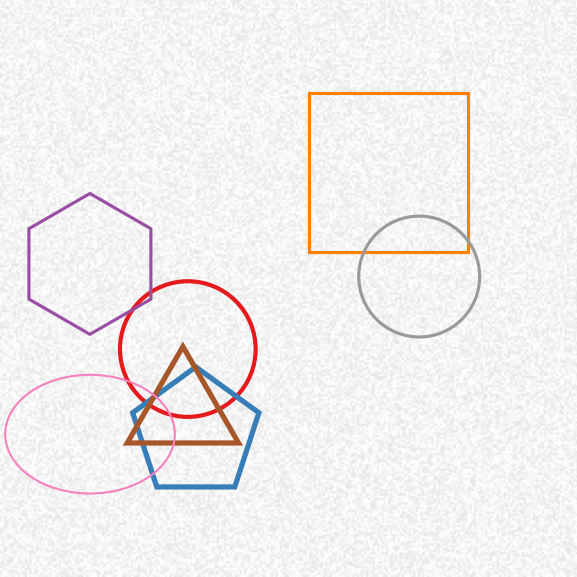[{"shape": "circle", "thickness": 2, "radius": 0.59, "center": [0.325, 0.395]}, {"shape": "pentagon", "thickness": 2.5, "radius": 0.57, "center": [0.339, 0.249]}, {"shape": "hexagon", "thickness": 1.5, "radius": 0.61, "center": [0.156, 0.542]}, {"shape": "square", "thickness": 1.5, "radius": 0.69, "center": [0.673, 0.7]}, {"shape": "triangle", "thickness": 2.5, "radius": 0.56, "center": [0.317, 0.288]}, {"shape": "oval", "thickness": 1, "radius": 0.73, "center": [0.156, 0.247]}, {"shape": "circle", "thickness": 1.5, "radius": 0.52, "center": [0.726, 0.52]}]